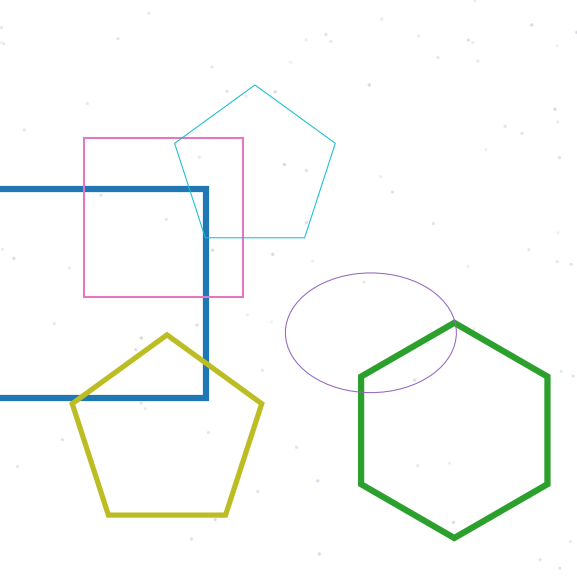[{"shape": "square", "thickness": 3, "radius": 0.9, "center": [0.176, 0.491]}, {"shape": "hexagon", "thickness": 3, "radius": 0.93, "center": [0.787, 0.254]}, {"shape": "oval", "thickness": 0.5, "radius": 0.74, "center": [0.642, 0.423]}, {"shape": "square", "thickness": 1, "radius": 0.69, "center": [0.283, 0.623]}, {"shape": "pentagon", "thickness": 2.5, "radius": 0.86, "center": [0.289, 0.247]}, {"shape": "pentagon", "thickness": 0.5, "radius": 0.73, "center": [0.441, 0.706]}]